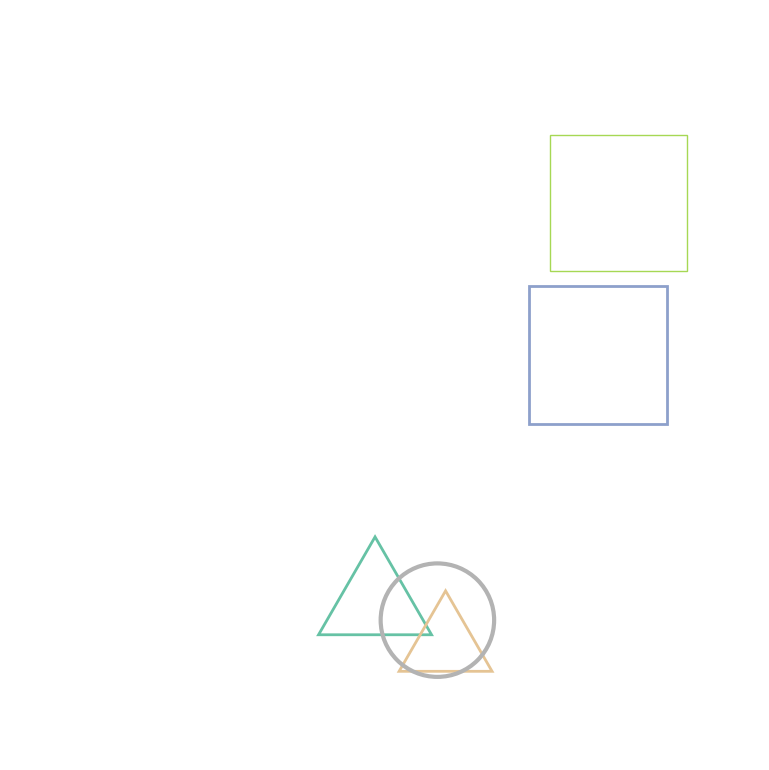[{"shape": "triangle", "thickness": 1, "radius": 0.42, "center": [0.487, 0.218]}, {"shape": "square", "thickness": 1, "radius": 0.45, "center": [0.777, 0.539]}, {"shape": "square", "thickness": 0.5, "radius": 0.44, "center": [0.803, 0.736]}, {"shape": "triangle", "thickness": 1, "radius": 0.35, "center": [0.579, 0.163]}, {"shape": "circle", "thickness": 1.5, "radius": 0.37, "center": [0.568, 0.195]}]